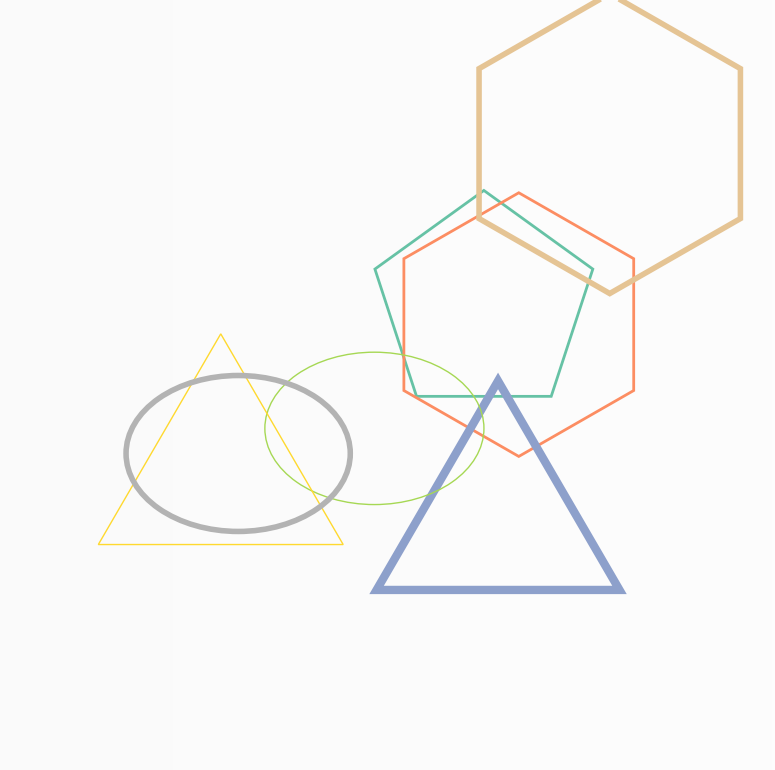[{"shape": "pentagon", "thickness": 1, "radius": 0.74, "center": [0.624, 0.605]}, {"shape": "hexagon", "thickness": 1, "radius": 0.86, "center": [0.669, 0.578]}, {"shape": "triangle", "thickness": 3, "radius": 0.9, "center": [0.643, 0.324]}, {"shape": "oval", "thickness": 0.5, "radius": 0.71, "center": [0.483, 0.444]}, {"shape": "triangle", "thickness": 0.5, "radius": 0.91, "center": [0.285, 0.384]}, {"shape": "hexagon", "thickness": 2, "radius": 0.97, "center": [0.787, 0.814]}, {"shape": "oval", "thickness": 2, "radius": 0.72, "center": [0.307, 0.411]}]